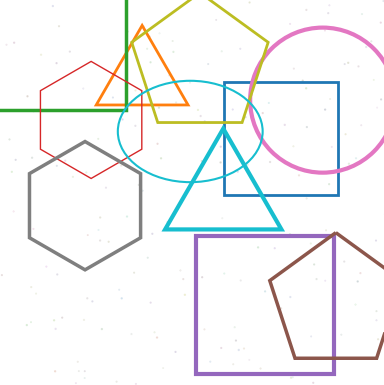[{"shape": "square", "thickness": 2, "radius": 0.74, "center": [0.731, 0.64]}, {"shape": "triangle", "thickness": 2, "radius": 0.69, "center": [0.369, 0.796]}, {"shape": "square", "thickness": 2.5, "radius": 0.89, "center": [0.148, 0.893]}, {"shape": "hexagon", "thickness": 1, "radius": 0.76, "center": [0.237, 0.688]}, {"shape": "square", "thickness": 3, "radius": 0.9, "center": [0.688, 0.208]}, {"shape": "pentagon", "thickness": 2.5, "radius": 0.9, "center": [0.872, 0.215]}, {"shape": "circle", "thickness": 3, "radius": 0.94, "center": [0.838, 0.74]}, {"shape": "hexagon", "thickness": 2.5, "radius": 0.83, "center": [0.221, 0.466]}, {"shape": "pentagon", "thickness": 2, "radius": 0.93, "center": [0.519, 0.833]}, {"shape": "oval", "thickness": 1.5, "radius": 0.94, "center": [0.494, 0.658]}, {"shape": "triangle", "thickness": 3, "radius": 0.87, "center": [0.58, 0.491]}]